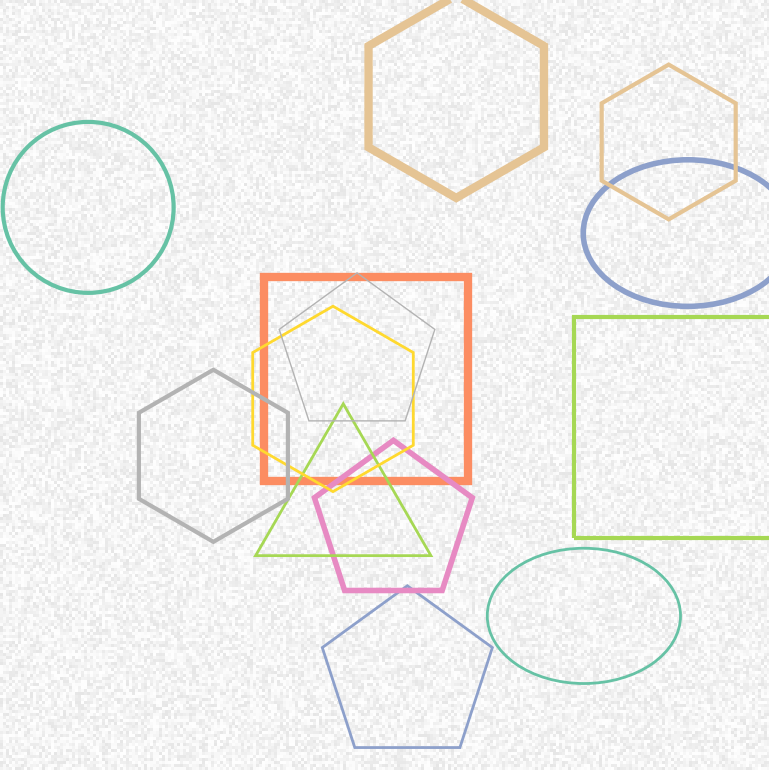[{"shape": "circle", "thickness": 1.5, "radius": 0.56, "center": [0.115, 0.731]}, {"shape": "oval", "thickness": 1, "radius": 0.63, "center": [0.758, 0.2]}, {"shape": "square", "thickness": 3, "radius": 0.66, "center": [0.476, 0.508]}, {"shape": "oval", "thickness": 2, "radius": 0.68, "center": [0.893, 0.697]}, {"shape": "pentagon", "thickness": 1, "radius": 0.58, "center": [0.529, 0.123]}, {"shape": "pentagon", "thickness": 2, "radius": 0.54, "center": [0.511, 0.32]}, {"shape": "triangle", "thickness": 1, "radius": 0.66, "center": [0.446, 0.344]}, {"shape": "square", "thickness": 1.5, "radius": 0.72, "center": [0.888, 0.445]}, {"shape": "hexagon", "thickness": 1, "radius": 0.6, "center": [0.432, 0.482]}, {"shape": "hexagon", "thickness": 1.5, "radius": 0.5, "center": [0.868, 0.816]}, {"shape": "hexagon", "thickness": 3, "radius": 0.66, "center": [0.593, 0.874]}, {"shape": "pentagon", "thickness": 0.5, "radius": 0.53, "center": [0.464, 0.539]}, {"shape": "hexagon", "thickness": 1.5, "radius": 0.56, "center": [0.277, 0.408]}]